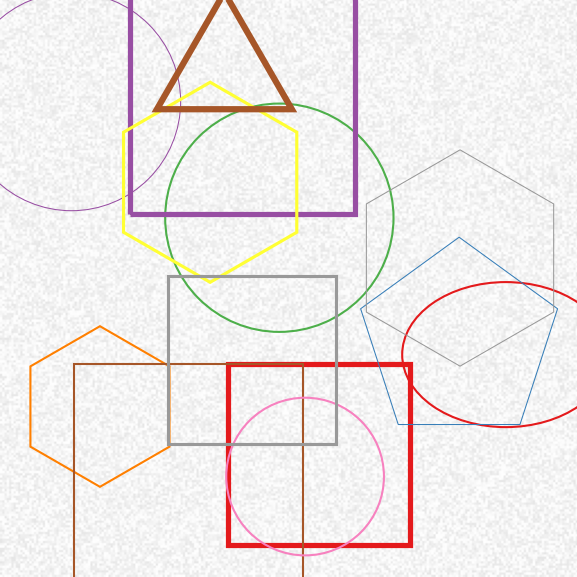[{"shape": "square", "thickness": 2.5, "radius": 0.79, "center": [0.552, 0.212]}, {"shape": "oval", "thickness": 1, "radius": 0.9, "center": [0.876, 0.385]}, {"shape": "pentagon", "thickness": 0.5, "radius": 0.9, "center": [0.795, 0.409]}, {"shape": "circle", "thickness": 1, "radius": 0.99, "center": [0.484, 0.622]}, {"shape": "square", "thickness": 2.5, "radius": 0.97, "center": [0.42, 0.823]}, {"shape": "circle", "thickness": 0.5, "radius": 0.95, "center": [0.124, 0.823]}, {"shape": "hexagon", "thickness": 1, "radius": 0.7, "center": [0.173, 0.295]}, {"shape": "hexagon", "thickness": 1.5, "radius": 0.87, "center": [0.364, 0.684]}, {"shape": "square", "thickness": 1, "radius": 0.99, "center": [0.327, 0.171]}, {"shape": "triangle", "thickness": 3, "radius": 0.67, "center": [0.389, 0.877]}, {"shape": "circle", "thickness": 1, "radius": 0.68, "center": [0.528, 0.174]}, {"shape": "hexagon", "thickness": 0.5, "radius": 0.94, "center": [0.797, 0.552]}, {"shape": "square", "thickness": 1.5, "radius": 0.73, "center": [0.437, 0.376]}]